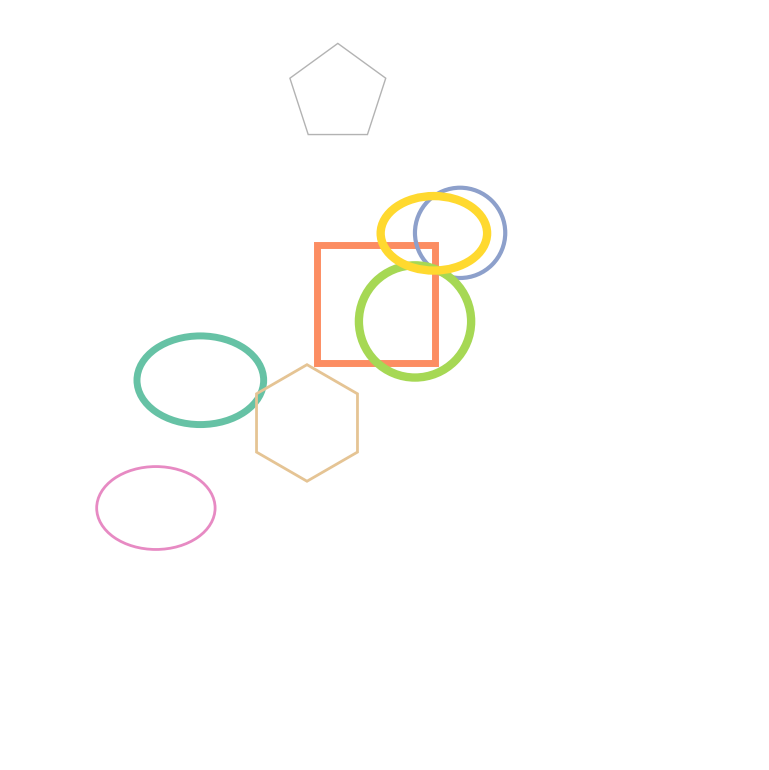[{"shape": "oval", "thickness": 2.5, "radius": 0.41, "center": [0.26, 0.506]}, {"shape": "square", "thickness": 2.5, "radius": 0.38, "center": [0.488, 0.605]}, {"shape": "circle", "thickness": 1.5, "radius": 0.29, "center": [0.598, 0.698]}, {"shape": "oval", "thickness": 1, "radius": 0.38, "center": [0.202, 0.34]}, {"shape": "circle", "thickness": 3, "radius": 0.36, "center": [0.539, 0.583]}, {"shape": "oval", "thickness": 3, "radius": 0.35, "center": [0.563, 0.697]}, {"shape": "hexagon", "thickness": 1, "radius": 0.38, "center": [0.399, 0.451]}, {"shape": "pentagon", "thickness": 0.5, "radius": 0.33, "center": [0.439, 0.878]}]